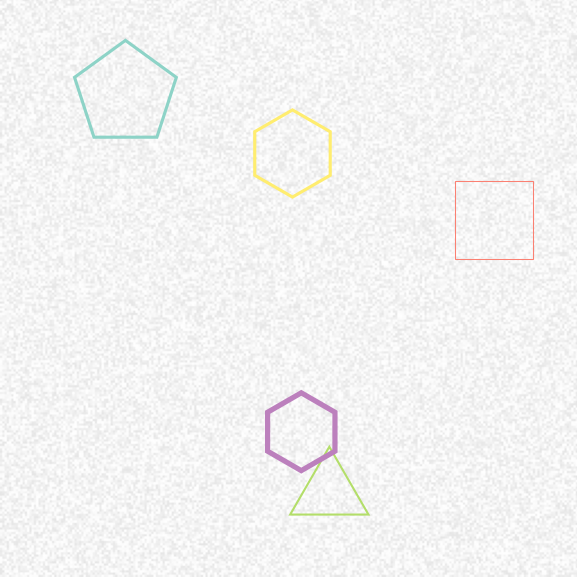[{"shape": "pentagon", "thickness": 1.5, "radius": 0.46, "center": [0.217, 0.837]}, {"shape": "square", "thickness": 0.5, "radius": 0.34, "center": [0.856, 0.618]}, {"shape": "triangle", "thickness": 1, "radius": 0.39, "center": [0.57, 0.147]}, {"shape": "hexagon", "thickness": 2.5, "radius": 0.34, "center": [0.522, 0.252]}, {"shape": "hexagon", "thickness": 1.5, "radius": 0.38, "center": [0.506, 0.733]}]